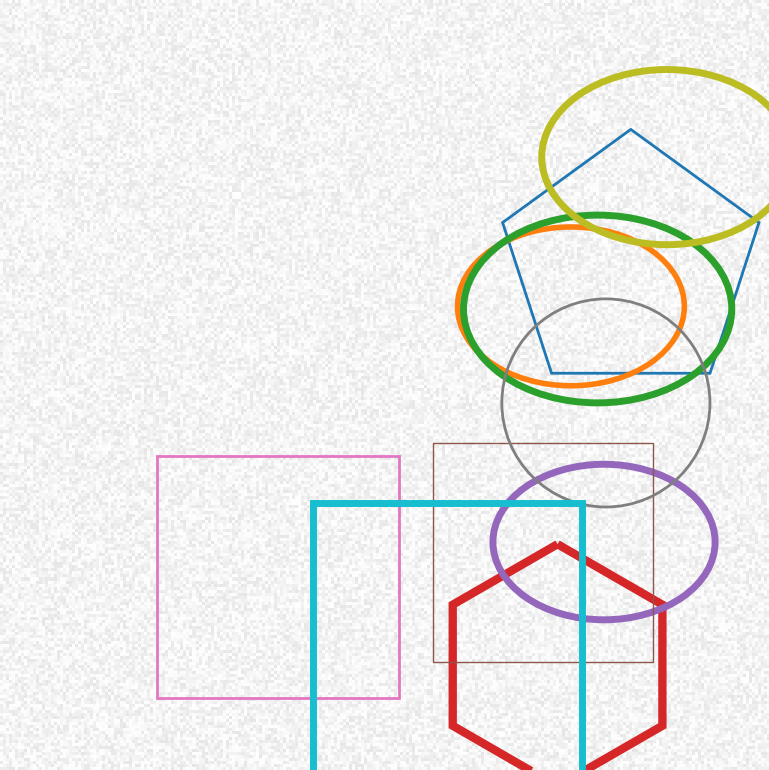[{"shape": "pentagon", "thickness": 1, "radius": 0.88, "center": [0.819, 0.657]}, {"shape": "oval", "thickness": 2, "radius": 0.74, "center": [0.741, 0.602]}, {"shape": "oval", "thickness": 2.5, "radius": 0.87, "center": [0.776, 0.599]}, {"shape": "hexagon", "thickness": 3, "radius": 0.79, "center": [0.724, 0.136]}, {"shape": "oval", "thickness": 2.5, "radius": 0.72, "center": [0.784, 0.296]}, {"shape": "square", "thickness": 0.5, "radius": 0.71, "center": [0.705, 0.283]}, {"shape": "square", "thickness": 1, "radius": 0.79, "center": [0.361, 0.25]}, {"shape": "circle", "thickness": 1, "radius": 0.68, "center": [0.787, 0.477]}, {"shape": "oval", "thickness": 2.5, "radius": 0.81, "center": [0.866, 0.796]}, {"shape": "square", "thickness": 2.5, "radius": 0.87, "center": [0.581, 0.172]}]